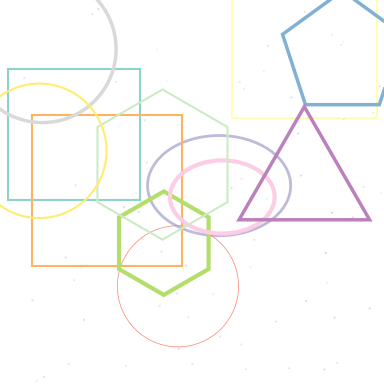[{"shape": "square", "thickness": 1.5, "radius": 0.85, "center": [0.192, 0.65]}, {"shape": "square", "thickness": 1.5, "radius": 0.94, "center": [0.791, 0.882]}, {"shape": "oval", "thickness": 2, "radius": 0.93, "center": [0.569, 0.518]}, {"shape": "circle", "thickness": 0.5, "radius": 0.79, "center": [0.462, 0.256]}, {"shape": "pentagon", "thickness": 2.5, "radius": 0.82, "center": [0.889, 0.86]}, {"shape": "square", "thickness": 1.5, "radius": 0.98, "center": [0.277, 0.505]}, {"shape": "hexagon", "thickness": 3, "radius": 0.67, "center": [0.425, 0.368]}, {"shape": "oval", "thickness": 3, "radius": 0.68, "center": [0.577, 0.488]}, {"shape": "circle", "thickness": 2.5, "radius": 0.96, "center": [0.11, 0.873]}, {"shape": "triangle", "thickness": 2.5, "radius": 0.98, "center": [0.79, 0.527]}, {"shape": "hexagon", "thickness": 1.5, "radius": 0.98, "center": [0.422, 0.573]}, {"shape": "circle", "thickness": 1.5, "radius": 0.87, "center": [0.102, 0.608]}]